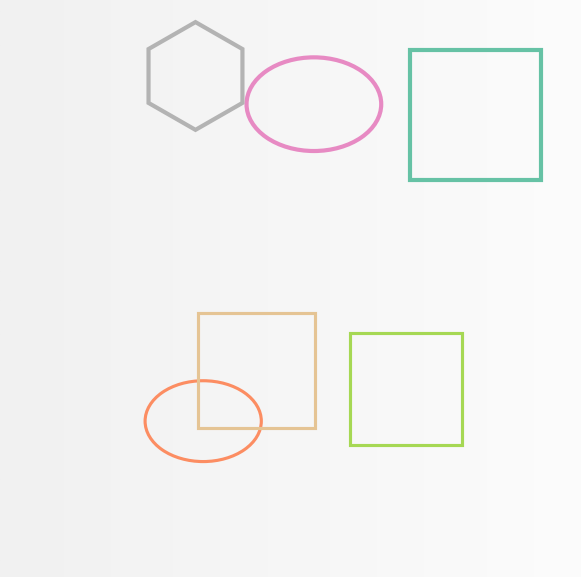[{"shape": "square", "thickness": 2, "radius": 0.57, "center": [0.818, 0.8]}, {"shape": "oval", "thickness": 1.5, "radius": 0.5, "center": [0.35, 0.27]}, {"shape": "oval", "thickness": 2, "radius": 0.58, "center": [0.54, 0.819]}, {"shape": "square", "thickness": 1.5, "radius": 0.48, "center": [0.698, 0.326]}, {"shape": "square", "thickness": 1.5, "radius": 0.5, "center": [0.441, 0.358]}, {"shape": "hexagon", "thickness": 2, "radius": 0.47, "center": [0.336, 0.868]}]